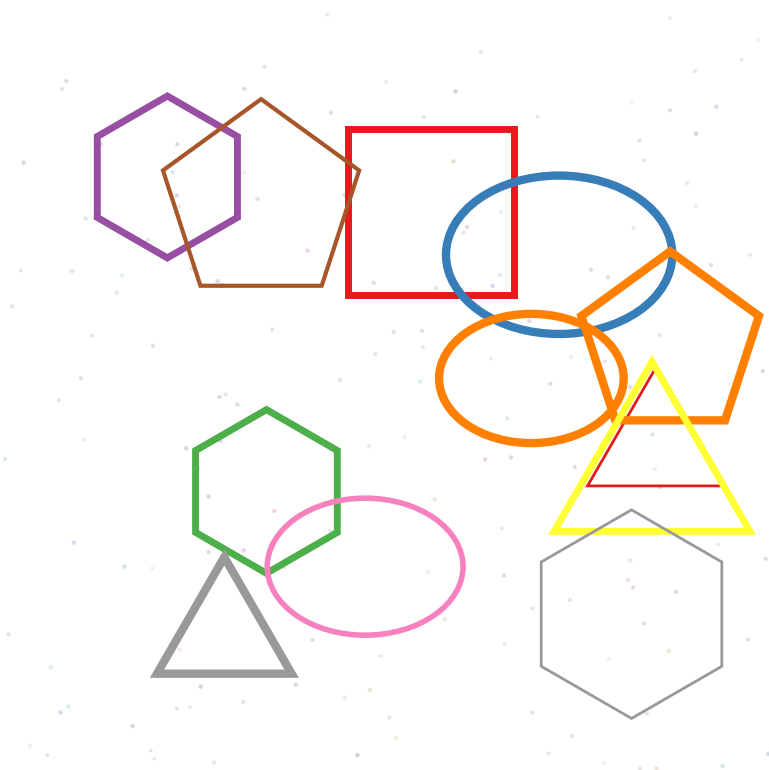[{"shape": "triangle", "thickness": 1, "radius": 0.52, "center": [0.853, 0.421]}, {"shape": "square", "thickness": 2.5, "radius": 0.54, "center": [0.56, 0.724]}, {"shape": "oval", "thickness": 3, "radius": 0.73, "center": [0.726, 0.669]}, {"shape": "hexagon", "thickness": 2.5, "radius": 0.53, "center": [0.346, 0.362]}, {"shape": "hexagon", "thickness": 2.5, "radius": 0.53, "center": [0.217, 0.77]}, {"shape": "pentagon", "thickness": 3, "radius": 0.61, "center": [0.87, 0.552]}, {"shape": "oval", "thickness": 3, "radius": 0.6, "center": [0.69, 0.508]}, {"shape": "triangle", "thickness": 2.5, "radius": 0.73, "center": [0.847, 0.383]}, {"shape": "pentagon", "thickness": 1.5, "radius": 0.67, "center": [0.339, 0.737]}, {"shape": "oval", "thickness": 2, "radius": 0.64, "center": [0.474, 0.264]}, {"shape": "hexagon", "thickness": 1, "radius": 0.68, "center": [0.82, 0.202]}, {"shape": "triangle", "thickness": 3, "radius": 0.5, "center": [0.291, 0.176]}]